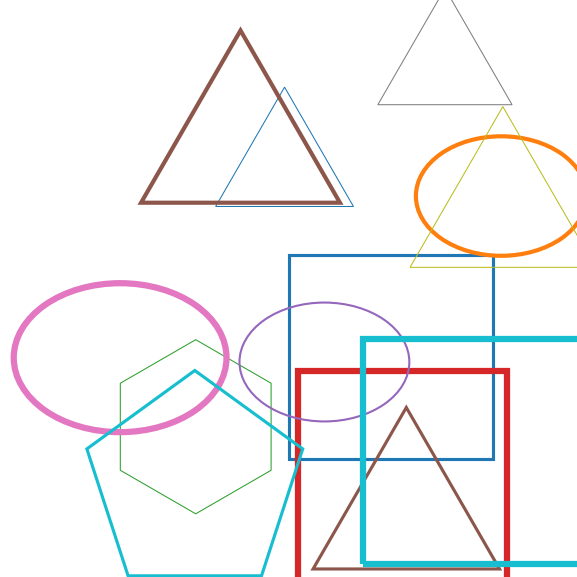[{"shape": "triangle", "thickness": 0.5, "radius": 0.69, "center": [0.493, 0.71]}, {"shape": "square", "thickness": 1.5, "radius": 0.88, "center": [0.677, 0.382]}, {"shape": "oval", "thickness": 2, "radius": 0.74, "center": [0.868, 0.66]}, {"shape": "hexagon", "thickness": 0.5, "radius": 0.75, "center": [0.339, 0.26]}, {"shape": "square", "thickness": 3, "radius": 0.9, "center": [0.697, 0.176]}, {"shape": "oval", "thickness": 1, "radius": 0.74, "center": [0.562, 0.372]}, {"shape": "triangle", "thickness": 2, "radius": 0.99, "center": [0.416, 0.748]}, {"shape": "triangle", "thickness": 1.5, "radius": 0.93, "center": [0.704, 0.107]}, {"shape": "oval", "thickness": 3, "radius": 0.92, "center": [0.208, 0.38]}, {"shape": "triangle", "thickness": 0.5, "radius": 0.67, "center": [0.77, 0.885]}, {"shape": "triangle", "thickness": 0.5, "radius": 0.93, "center": [0.871, 0.629]}, {"shape": "square", "thickness": 3, "radius": 0.98, "center": [0.824, 0.217]}, {"shape": "pentagon", "thickness": 1.5, "radius": 0.98, "center": [0.337, 0.161]}]